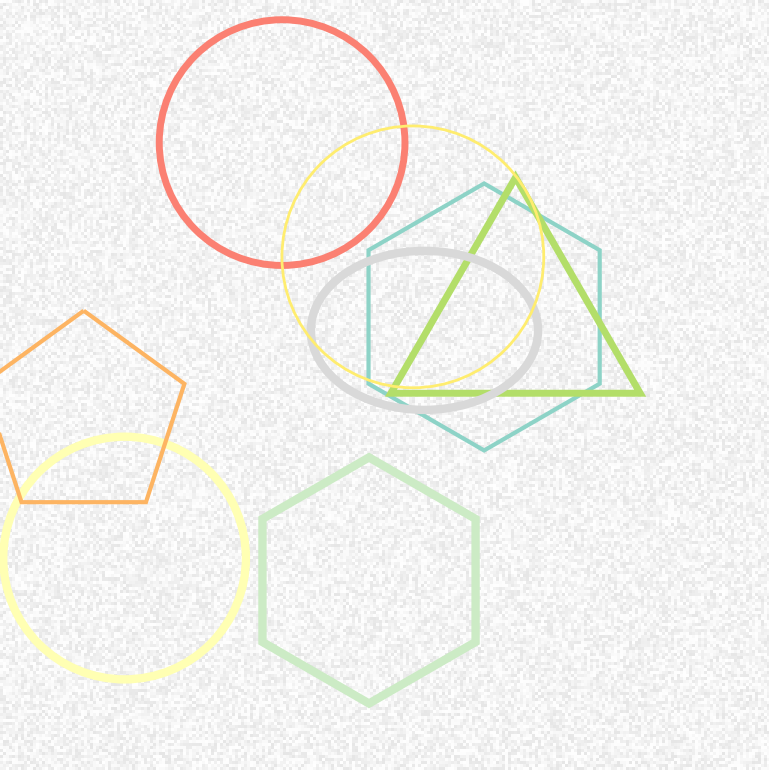[{"shape": "hexagon", "thickness": 1.5, "radius": 0.87, "center": [0.629, 0.588]}, {"shape": "circle", "thickness": 3, "radius": 0.79, "center": [0.162, 0.275]}, {"shape": "circle", "thickness": 2.5, "radius": 0.8, "center": [0.366, 0.815]}, {"shape": "pentagon", "thickness": 1.5, "radius": 0.69, "center": [0.109, 0.459]}, {"shape": "triangle", "thickness": 2.5, "radius": 0.93, "center": [0.67, 0.583]}, {"shape": "oval", "thickness": 3, "radius": 0.74, "center": [0.551, 0.571]}, {"shape": "hexagon", "thickness": 3, "radius": 0.8, "center": [0.479, 0.246]}, {"shape": "circle", "thickness": 1, "radius": 0.85, "center": [0.536, 0.666]}]